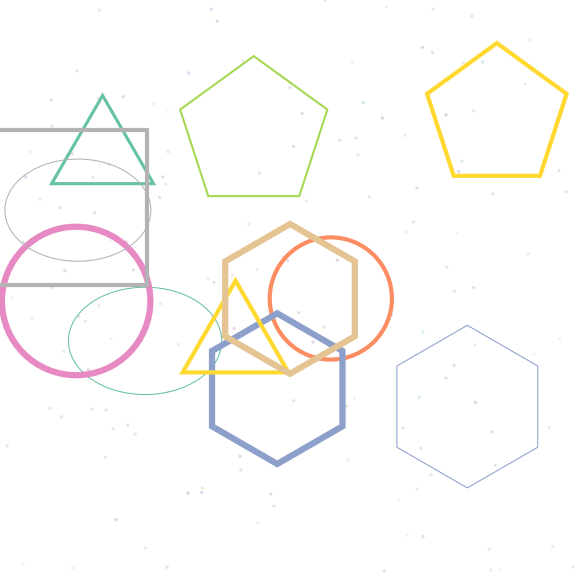[{"shape": "oval", "thickness": 0.5, "radius": 0.66, "center": [0.251, 0.409]}, {"shape": "triangle", "thickness": 1.5, "radius": 0.51, "center": [0.178, 0.732]}, {"shape": "circle", "thickness": 2, "radius": 0.53, "center": [0.573, 0.482]}, {"shape": "hexagon", "thickness": 3, "radius": 0.65, "center": [0.48, 0.326]}, {"shape": "hexagon", "thickness": 0.5, "radius": 0.7, "center": [0.809, 0.295]}, {"shape": "circle", "thickness": 3, "radius": 0.64, "center": [0.132, 0.478]}, {"shape": "pentagon", "thickness": 1, "radius": 0.67, "center": [0.439, 0.768]}, {"shape": "triangle", "thickness": 2, "radius": 0.53, "center": [0.408, 0.407]}, {"shape": "pentagon", "thickness": 2, "radius": 0.64, "center": [0.86, 0.797]}, {"shape": "hexagon", "thickness": 3, "radius": 0.65, "center": [0.502, 0.482]}, {"shape": "square", "thickness": 2, "radius": 0.67, "center": [0.12, 0.64]}, {"shape": "oval", "thickness": 0.5, "radius": 0.63, "center": [0.135, 0.635]}]